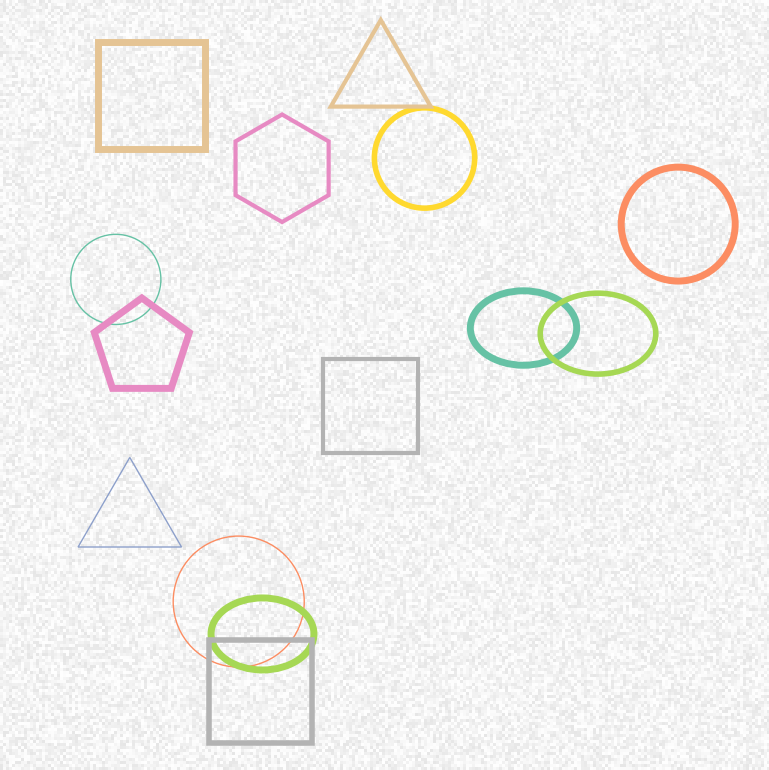[{"shape": "oval", "thickness": 2.5, "radius": 0.35, "center": [0.68, 0.574]}, {"shape": "circle", "thickness": 0.5, "radius": 0.29, "center": [0.15, 0.637]}, {"shape": "circle", "thickness": 2.5, "radius": 0.37, "center": [0.881, 0.709]}, {"shape": "circle", "thickness": 0.5, "radius": 0.43, "center": [0.31, 0.219]}, {"shape": "triangle", "thickness": 0.5, "radius": 0.39, "center": [0.169, 0.328]}, {"shape": "pentagon", "thickness": 2.5, "radius": 0.32, "center": [0.184, 0.548]}, {"shape": "hexagon", "thickness": 1.5, "radius": 0.35, "center": [0.366, 0.781]}, {"shape": "oval", "thickness": 2, "radius": 0.38, "center": [0.777, 0.567]}, {"shape": "oval", "thickness": 2.5, "radius": 0.33, "center": [0.341, 0.177]}, {"shape": "circle", "thickness": 2, "radius": 0.33, "center": [0.551, 0.795]}, {"shape": "square", "thickness": 2.5, "radius": 0.35, "center": [0.196, 0.875]}, {"shape": "triangle", "thickness": 1.5, "radius": 0.37, "center": [0.495, 0.899]}, {"shape": "square", "thickness": 2, "radius": 0.34, "center": [0.338, 0.102]}, {"shape": "square", "thickness": 1.5, "radius": 0.31, "center": [0.481, 0.473]}]